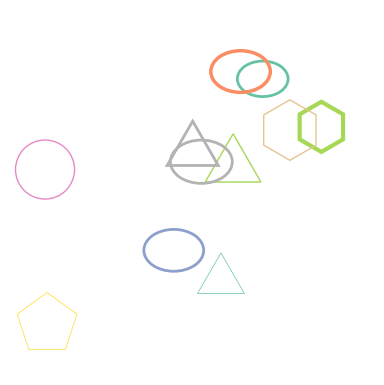[{"shape": "oval", "thickness": 2, "radius": 0.33, "center": [0.682, 0.795]}, {"shape": "triangle", "thickness": 0.5, "radius": 0.35, "center": [0.574, 0.273]}, {"shape": "oval", "thickness": 2.5, "radius": 0.39, "center": [0.625, 0.814]}, {"shape": "oval", "thickness": 2, "radius": 0.39, "center": [0.451, 0.35]}, {"shape": "circle", "thickness": 1, "radius": 0.38, "center": [0.117, 0.56]}, {"shape": "triangle", "thickness": 1, "radius": 0.42, "center": [0.605, 0.569]}, {"shape": "hexagon", "thickness": 3, "radius": 0.33, "center": [0.835, 0.671]}, {"shape": "pentagon", "thickness": 0.5, "radius": 0.41, "center": [0.122, 0.159]}, {"shape": "hexagon", "thickness": 1, "radius": 0.39, "center": [0.753, 0.662]}, {"shape": "oval", "thickness": 2, "radius": 0.4, "center": [0.523, 0.58]}, {"shape": "triangle", "thickness": 2, "radius": 0.38, "center": [0.501, 0.609]}]